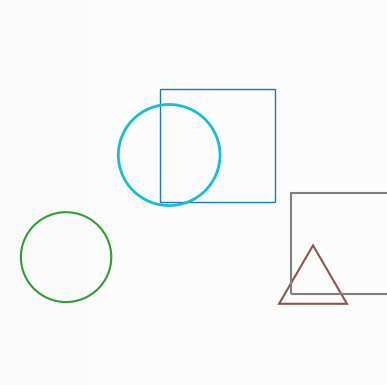[{"shape": "square", "thickness": 1, "radius": 0.74, "center": [0.561, 0.622]}, {"shape": "circle", "thickness": 1.5, "radius": 0.58, "center": [0.171, 0.332]}, {"shape": "triangle", "thickness": 1.5, "radius": 0.51, "center": [0.808, 0.262]}, {"shape": "square", "thickness": 1.5, "radius": 0.65, "center": [0.882, 0.368]}, {"shape": "circle", "thickness": 2, "radius": 0.66, "center": [0.437, 0.597]}]